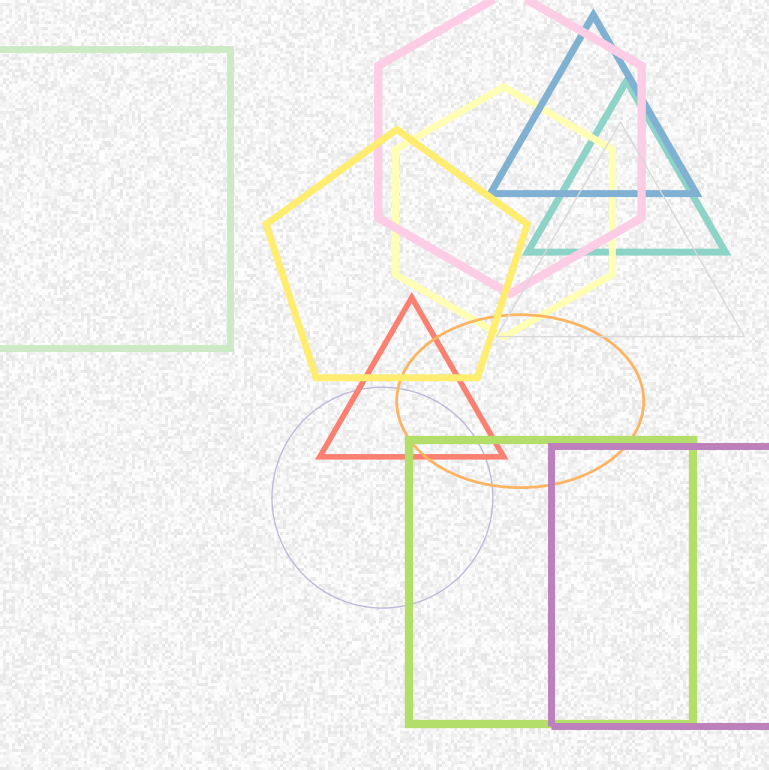[{"shape": "triangle", "thickness": 2.5, "radius": 0.74, "center": [0.814, 0.747]}, {"shape": "hexagon", "thickness": 2.5, "radius": 0.81, "center": [0.654, 0.725]}, {"shape": "circle", "thickness": 0.5, "radius": 0.72, "center": [0.497, 0.354]}, {"shape": "triangle", "thickness": 2, "radius": 0.69, "center": [0.535, 0.476]}, {"shape": "triangle", "thickness": 2.5, "radius": 0.77, "center": [0.771, 0.826]}, {"shape": "oval", "thickness": 1, "radius": 0.8, "center": [0.676, 0.479]}, {"shape": "square", "thickness": 3, "radius": 0.92, "center": [0.716, 0.244]}, {"shape": "hexagon", "thickness": 3, "radius": 0.99, "center": [0.662, 0.816]}, {"shape": "triangle", "thickness": 0.5, "radius": 0.93, "center": [0.806, 0.656]}, {"shape": "square", "thickness": 2.5, "radius": 0.91, "center": [0.898, 0.239]}, {"shape": "square", "thickness": 2.5, "radius": 0.97, "center": [0.105, 0.742]}, {"shape": "pentagon", "thickness": 2.5, "radius": 0.89, "center": [0.515, 0.654]}]